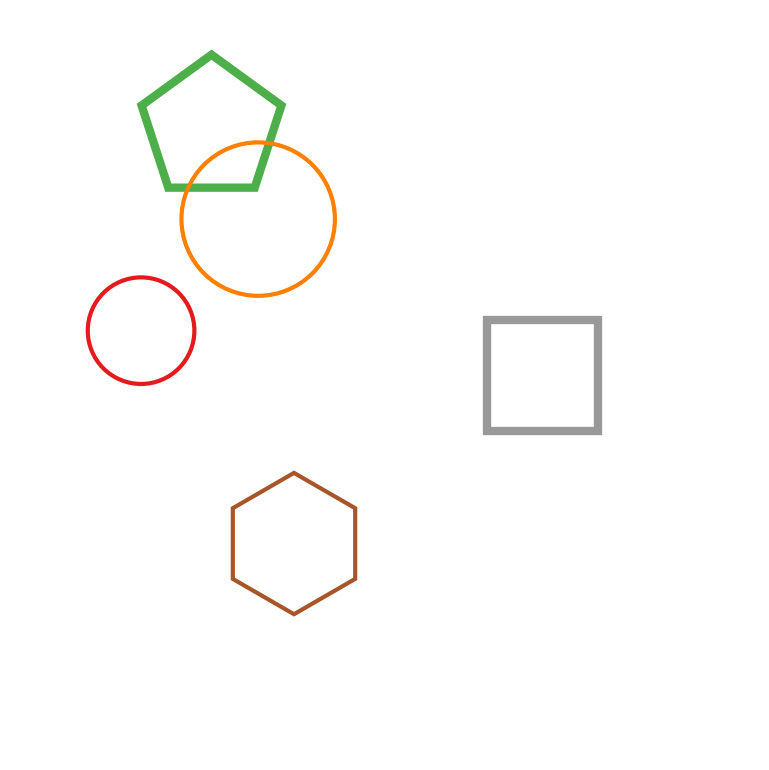[{"shape": "circle", "thickness": 1.5, "radius": 0.35, "center": [0.183, 0.571]}, {"shape": "pentagon", "thickness": 3, "radius": 0.48, "center": [0.275, 0.834]}, {"shape": "circle", "thickness": 1.5, "radius": 0.5, "center": [0.335, 0.715]}, {"shape": "hexagon", "thickness": 1.5, "radius": 0.46, "center": [0.382, 0.294]}, {"shape": "square", "thickness": 3, "radius": 0.36, "center": [0.704, 0.512]}]